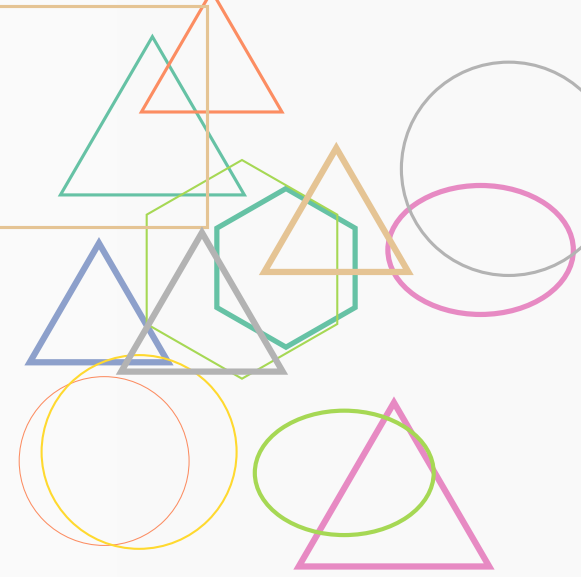[{"shape": "triangle", "thickness": 1.5, "radius": 0.91, "center": [0.262, 0.753]}, {"shape": "hexagon", "thickness": 2.5, "radius": 0.69, "center": [0.492, 0.535]}, {"shape": "triangle", "thickness": 1.5, "radius": 0.7, "center": [0.364, 0.875]}, {"shape": "circle", "thickness": 0.5, "radius": 0.73, "center": [0.179, 0.201]}, {"shape": "triangle", "thickness": 3, "radius": 0.69, "center": [0.17, 0.441]}, {"shape": "oval", "thickness": 2.5, "radius": 0.8, "center": [0.827, 0.566]}, {"shape": "triangle", "thickness": 3, "radius": 0.95, "center": [0.678, 0.113]}, {"shape": "hexagon", "thickness": 1, "radius": 0.95, "center": [0.416, 0.533]}, {"shape": "oval", "thickness": 2, "radius": 0.77, "center": [0.592, 0.18]}, {"shape": "circle", "thickness": 1, "radius": 0.84, "center": [0.239, 0.217]}, {"shape": "triangle", "thickness": 3, "radius": 0.72, "center": [0.579, 0.6]}, {"shape": "square", "thickness": 1.5, "radius": 0.96, "center": [0.165, 0.797]}, {"shape": "circle", "thickness": 1.5, "radius": 0.92, "center": [0.875, 0.707]}, {"shape": "triangle", "thickness": 3, "radius": 0.8, "center": [0.347, 0.436]}]